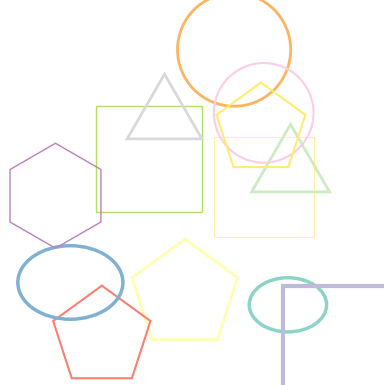[{"shape": "oval", "thickness": 2.5, "radius": 0.5, "center": [0.748, 0.208]}, {"shape": "pentagon", "thickness": 2, "radius": 0.72, "center": [0.48, 0.235]}, {"shape": "square", "thickness": 3, "radius": 0.66, "center": [0.868, 0.123]}, {"shape": "pentagon", "thickness": 1.5, "radius": 0.66, "center": [0.264, 0.125]}, {"shape": "oval", "thickness": 2.5, "radius": 0.68, "center": [0.183, 0.266]}, {"shape": "circle", "thickness": 2, "radius": 0.73, "center": [0.608, 0.871]}, {"shape": "square", "thickness": 1, "radius": 0.69, "center": [0.388, 0.586]}, {"shape": "circle", "thickness": 1.5, "radius": 0.65, "center": [0.685, 0.707]}, {"shape": "triangle", "thickness": 2, "radius": 0.56, "center": [0.427, 0.695]}, {"shape": "hexagon", "thickness": 1, "radius": 0.68, "center": [0.144, 0.492]}, {"shape": "triangle", "thickness": 2, "radius": 0.58, "center": [0.755, 0.56]}, {"shape": "square", "thickness": 0.5, "radius": 0.65, "center": [0.685, 0.515]}, {"shape": "pentagon", "thickness": 1.5, "radius": 0.61, "center": [0.678, 0.664]}]